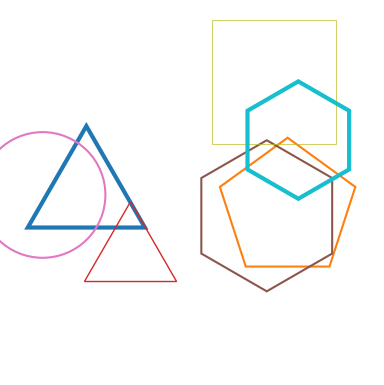[{"shape": "triangle", "thickness": 3, "radius": 0.88, "center": [0.224, 0.497]}, {"shape": "pentagon", "thickness": 1.5, "radius": 0.92, "center": [0.747, 0.457]}, {"shape": "triangle", "thickness": 1, "radius": 0.69, "center": [0.339, 0.338]}, {"shape": "hexagon", "thickness": 1.5, "radius": 0.98, "center": [0.693, 0.44]}, {"shape": "circle", "thickness": 1.5, "radius": 0.82, "center": [0.111, 0.494]}, {"shape": "square", "thickness": 0.5, "radius": 0.81, "center": [0.712, 0.787]}, {"shape": "hexagon", "thickness": 3, "radius": 0.76, "center": [0.775, 0.636]}]